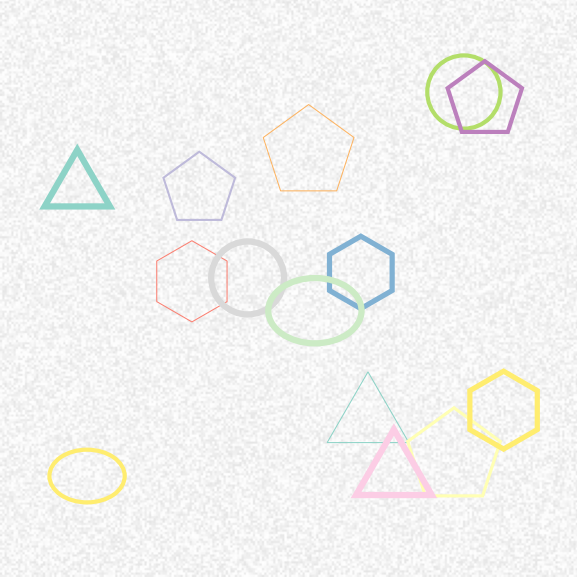[{"shape": "triangle", "thickness": 3, "radius": 0.33, "center": [0.134, 0.674]}, {"shape": "triangle", "thickness": 0.5, "radius": 0.41, "center": [0.637, 0.274]}, {"shape": "pentagon", "thickness": 1.5, "radius": 0.42, "center": [0.786, 0.209]}, {"shape": "pentagon", "thickness": 1, "radius": 0.33, "center": [0.345, 0.671]}, {"shape": "hexagon", "thickness": 0.5, "radius": 0.35, "center": [0.332, 0.512]}, {"shape": "hexagon", "thickness": 2.5, "radius": 0.31, "center": [0.625, 0.527]}, {"shape": "pentagon", "thickness": 0.5, "radius": 0.41, "center": [0.534, 0.735]}, {"shape": "circle", "thickness": 2, "radius": 0.32, "center": [0.803, 0.84]}, {"shape": "triangle", "thickness": 3, "radius": 0.38, "center": [0.682, 0.18]}, {"shape": "circle", "thickness": 3, "radius": 0.32, "center": [0.429, 0.518]}, {"shape": "pentagon", "thickness": 2, "radius": 0.34, "center": [0.839, 0.825]}, {"shape": "oval", "thickness": 3, "radius": 0.4, "center": [0.545, 0.461]}, {"shape": "hexagon", "thickness": 2.5, "radius": 0.34, "center": [0.872, 0.289]}, {"shape": "oval", "thickness": 2, "radius": 0.33, "center": [0.151, 0.175]}]